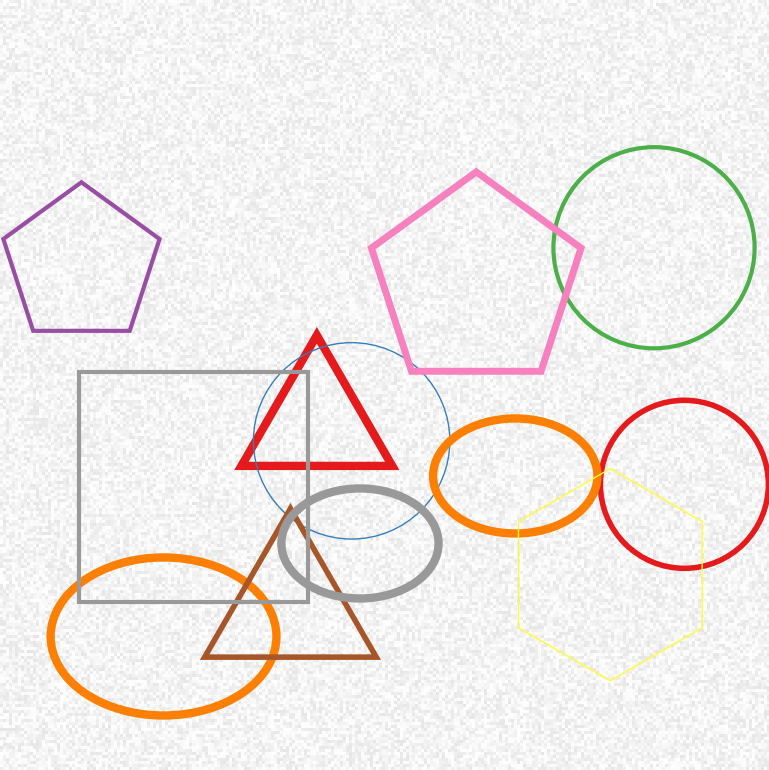[{"shape": "triangle", "thickness": 3, "radius": 0.57, "center": [0.411, 0.451]}, {"shape": "circle", "thickness": 2, "radius": 0.55, "center": [0.889, 0.371]}, {"shape": "circle", "thickness": 0.5, "radius": 0.64, "center": [0.457, 0.427]}, {"shape": "circle", "thickness": 1.5, "radius": 0.65, "center": [0.849, 0.678]}, {"shape": "pentagon", "thickness": 1.5, "radius": 0.53, "center": [0.106, 0.657]}, {"shape": "oval", "thickness": 3, "radius": 0.53, "center": [0.669, 0.382]}, {"shape": "oval", "thickness": 3, "radius": 0.73, "center": [0.212, 0.173]}, {"shape": "hexagon", "thickness": 0.5, "radius": 0.69, "center": [0.793, 0.254]}, {"shape": "triangle", "thickness": 2, "radius": 0.64, "center": [0.377, 0.211]}, {"shape": "pentagon", "thickness": 2.5, "radius": 0.72, "center": [0.619, 0.634]}, {"shape": "square", "thickness": 1.5, "radius": 0.75, "center": [0.251, 0.368]}, {"shape": "oval", "thickness": 3, "radius": 0.51, "center": [0.467, 0.294]}]